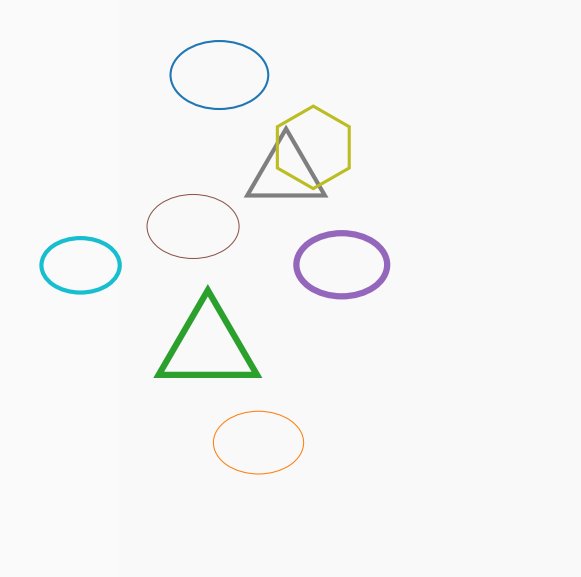[{"shape": "oval", "thickness": 1, "radius": 0.42, "center": [0.377, 0.869]}, {"shape": "oval", "thickness": 0.5, "radius": 0.39, "center": [0.445, 0.233]}, {"shape": "triangle", "thickness": 3, "radius": 0.49, "center": [0.358, 0.399]}, {"shape": "oval", "thickness": 3, "radius": 0.39, "center": [0.588, 0.541]}, {"shape": "oval", "thickness": 0.5, "radius": 0.4, "center": [0.332, 0.607]}, {"shape": "triangle", "thickness": 2, "radius": 0.39, "center": [0.492, 0.699]}, {"shape": "hexagon", "thickness": 1.5, "radius": 0.36, "center": [0.539, 0.744]}, {"shape": "oval", "thickness": 2, "radius": 0.34, "center": [0.139, 0.54]}]